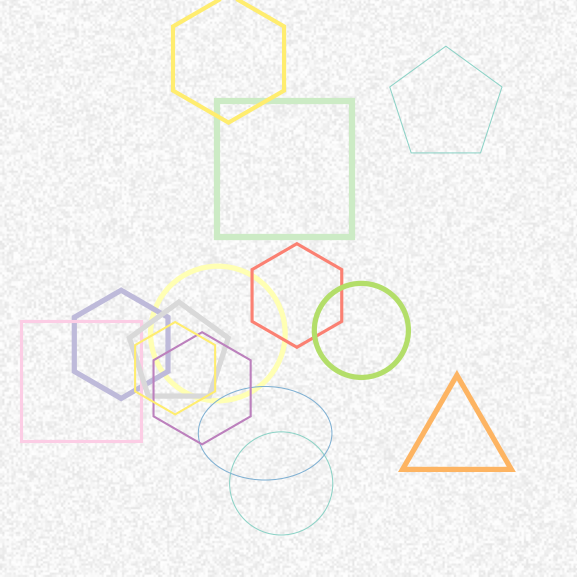[{"shape": "pentagon", "thickness": 0.5, "radius": 0.51, "center": [0.772, 0.817]}, {"shape": "circle", "thickness": 0.5, "radius": 0.45, "center": [0.487, 0.162]}, {"shape": "circle", "thickness": 2.5, "radius": 0.58, "center": [0.377, 0.422]}, {"shape": "hexagon", "thickness": 2.5, "radius": 0.47, "center": [0.21, 0.403]}, {"shape": "hexagon", "thickness": 1.5, "radius": 0.45, "center": [0.514, 0.487]}, {"shape": "oval", "thickness": 0.5, "radius": 0.58, "center": [0.459, 0.249]}, {"shape": "triangle", "thickness": 2.5, "radius": 0.54, "center": [0.791, 0.241]}, {"shape": "circle", "thickness": 2.5, "radius": 0.41, "center": [0.626, 0.427]}, {"shape": "square", "thickness": 1.5, "radius": 0.52, "center": [0.14, 0.339]}, {"shape": "pentagon", "thickness": 2.5, "radius": 0.45, "center": [0.31, 0.386]}, {"shape": "hexagon", "thickness": 1, "radius": 0.49, "center": [0.35, 0.327]}, {"shape": "square", "thickness": 3, "radius": 0.59, "center": [0.493, 0.706]}, {"shape": "hexagon", "thickness": 1, "radius": 0.4, "center": [0.303, 0.362]}, {"shape": "hexagon", "thickness": 2, "radius": 0.56, "center": [0.396, 0.898]}]